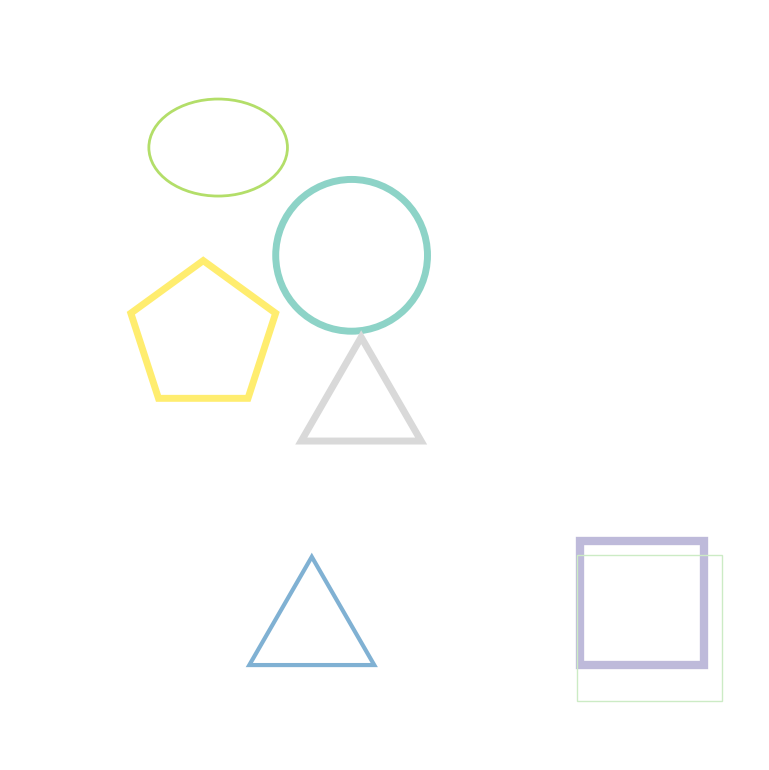[{"shape": "circle", "thickness": 2.5, "radius": 0.49, "center": [0.457, 0.668]}, {"shape": "square", "thickness": 3, "radius": 0.4, "center": [0.834, 0.217]}, {"shape": "triangle", "thickness": 1.5, "radius": 0.47, "center": [0.405, 0.183]}, {"shape": "oval", "thickness": 1, "radius": 0.45, "center": [0.283, 0.808]}, {"shape": "triangle", "thickness": 2.5, "radius": 0.45, "center": [0.469, 0.472]}, {"shape": "square", "thickness": 0.5, "radius": 0.47, "center": [0.843, 0.184]}, {"shape": "pentagon", "thickness": 2.5, "radius": 0.49, "center": [0.264, 0.563]}]